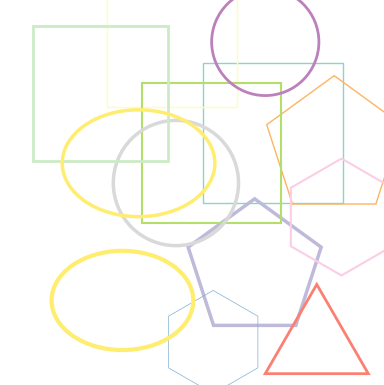[{"shape": "square", "thickness": 1, "radius": 0.91, "center": [0.709, 0.654]}, {"shape": "square", "thickness": 1, "radius": 0.85, "center": [0.447, 0.89]}, {"shape": "pentagon", "thickness": 2.5, "radius": 0.91, "center": [0.661, 0.302]}, {"shape": "triangle", "thickness": 2, "radius": 0.77, "center": [0.823, 0.107]}, {"shape": "hexagon", "thickness": 0.5, "radius": 0.67, "center": [0.554, 0.112]}, {"shape": "pentagon", "thickness": 1, "radius": 0.92, "center": [0.868, 0.619]}, {"shape": "square", "thickness": 1.5, "radius": 0.9, "center": [0.55, 0.602]}, {"shape": "hexagon", "thickness": 1.5, "radius": 0.76, "center": [0.887, 0.436]}, {"shape": "circle", "thickness": 2.5, "radius": 0.81, "center": [0.457, 0.525]}, {"shape": "circle", "thickness": 2, "radius": 0.7, "center": [0.689, 0.891]}, {"shape": "square", "thickness": 2, "radius": 0.88, "center": [0.26, 0.758]}, {"shape": "oval", "thickness": 3, "radius": 0.92, "center": [0.318, 0.22]}, {"shape": "oval", "thickness": 2.5, "radius": 0.99, "center": [0.36, 0.576]}]